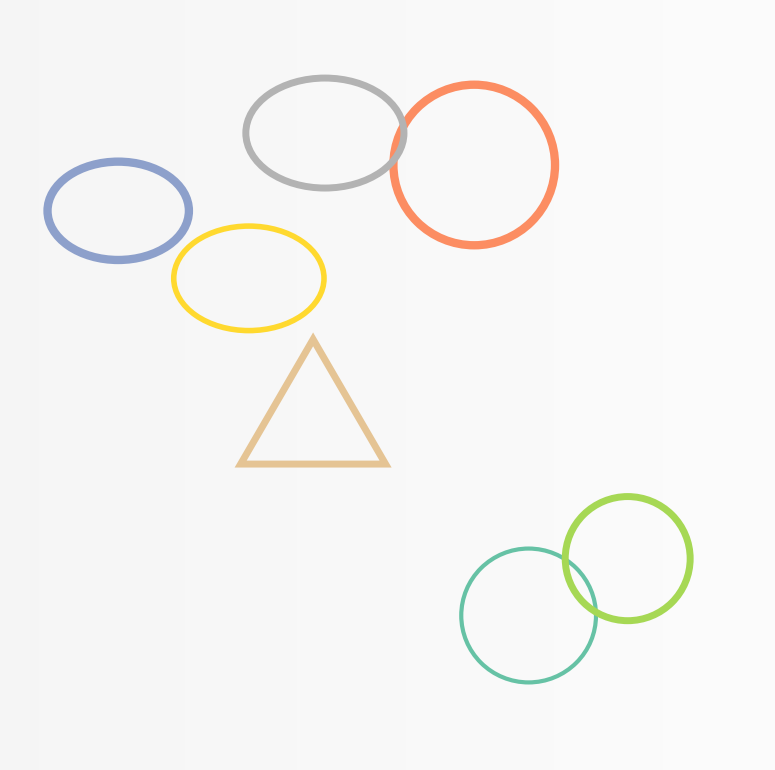[{"shape": "circle", "thickness": 1.5, "radius": 0.43, "center": [0.682, 0.201]}, {"shape": "circle", "thickness": 3, "radius": 0.52, "center": [0.612, 0.786]}, {"shape": "oval", "thickness": 3, "radius": 0.46, "center": [0.153, 0.726]}, {"shape": "circle", "thickness": 2.5, "radius": 0.4, "center": [0.81, 0.275]}, {"shape": "oval", "thickness": 2, "radius": 0.48, "center": [0.321, 0.639]}, {"shape": "triangle", "thickness": 2.5, "radius": 0.54, "center": [0.404, 0.451]}, {"shape": "oval", "thickness": 2.5, "radius": 0.51, "center": [0.419, 0.827]}]